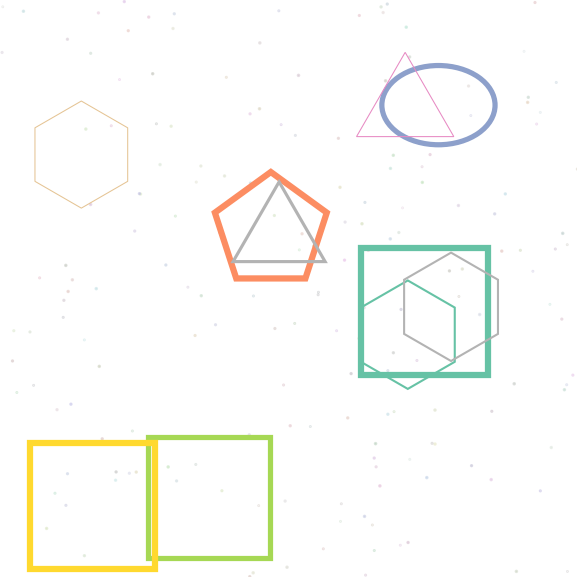[{"shape": "square", "thickness": 3, "radius": 0.55, "center": [0.735, 0.459]}, {"shape": "hexagon", "thickness": 1, "radius": 0.47, "center": [0.706, 0.42]}, {"shape": "pentagon", "thickness": 3, "radius": 0.51, "center": [0.469, 0.599]}, {"shape": "oval", "thickness": 2.5, "radius": 0.49, "center": [0.759, 0.817]}, {"shape": "triangle", "thickness": 0.5, "radius": 0.49, "center": [0.702, 0.811]}, {"shape": "square", "thickness": 2.5, "radius": 0.53, "center": [0.362, 0.137]}, {"shape": "square", "thickness": 3, "radius": 0.54, "center": [0.16, 0.123]}, {"shape": "hexagon", "thickness": 0.5, "radius": 0.46, "center": [0.141, 0.731]}, {"shape": "triangle", "thickness": 1.5, "radius": 0.46, "center": [0.483, 0.592]}, {"shape": "hexagon", "thickness": 1, "radius": 0.47, "center": [0.781, 0.468]}]